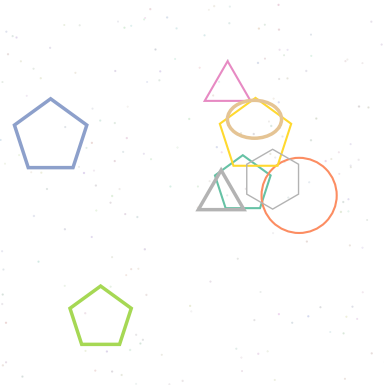[{"shape": "pentagon", "thickness": 1.5, "radius": 0.38, "center": [0.631, 0.521]}, {"shape": "circle", "thickness": 1.5, "radius": 0.49, "center": [0.777, 0.492]}, {"shape": "pentagon", "thickness": 2.5, "radius": 0.49, "center": [0.131, 0.645]}, {"shape": "triangle", "thickness": 1.5, "radius": 0.34, "center": [0.591, 0.772]}, {"shape": "pentagon", "thickness": 2.5, "radius": 0.42, "center": [0.261, 0.173]}, {"shape": "pentagon", "thickness": 1.5, "radius": 0.49, "center": [0.664, 0.648]}, {"shape": "oval", "thickness": 2.5, "radius": 0.35, "center": [0.661, 0.69]}, {"shape": "hexagon", "thickness": 1, "radius": 0.39, "center": [0.708, 0.535]}, {"shape": "triangle", "thickness": 2.5, "radius": 0.34, "center": [0.574, 0.49]}]